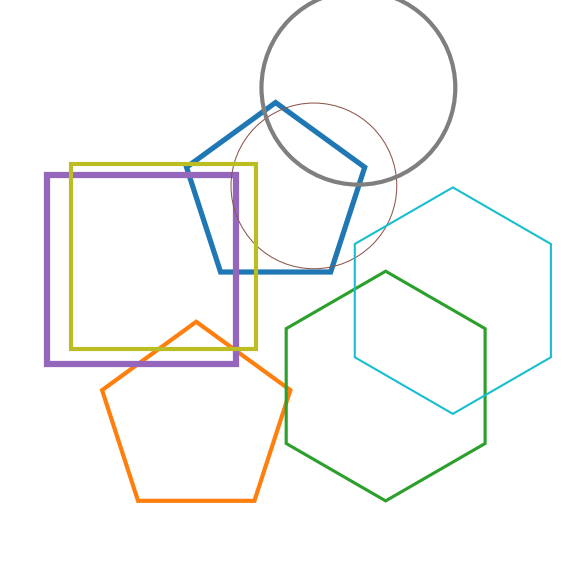[{"shape": "pentagon", "thickness": 2.5, "radius": 0.81, "center": [0.477, 0.659]}, {"shape": "pentagon", "thickness": 2, "radius": 0.86, "center": [0.34, 0.271]}, {"shape": "hexagon", "thickness": 1.5, "radius": 0.99, "center": [0.668, 0.331]}, {"shape": "square", "thickness": 3, "radius": 0.82, "center": [0.245, 0.532]}, {"shape": "circle", "thickness": 0.5, "radius": 0.72, "center": [0.544, 0.677]}, {"shape": "circle", "thickness": 2, "radius": 0.84, "center": [0.621, 0.847]}, {"shape": "square", "thickness": 2, "radius": 0.8, "center": [0.284, 0.555]}, {"shape": "hexagon", "thickness": 1, "radius": 0.98, "center": [0.784, 0.479]}]